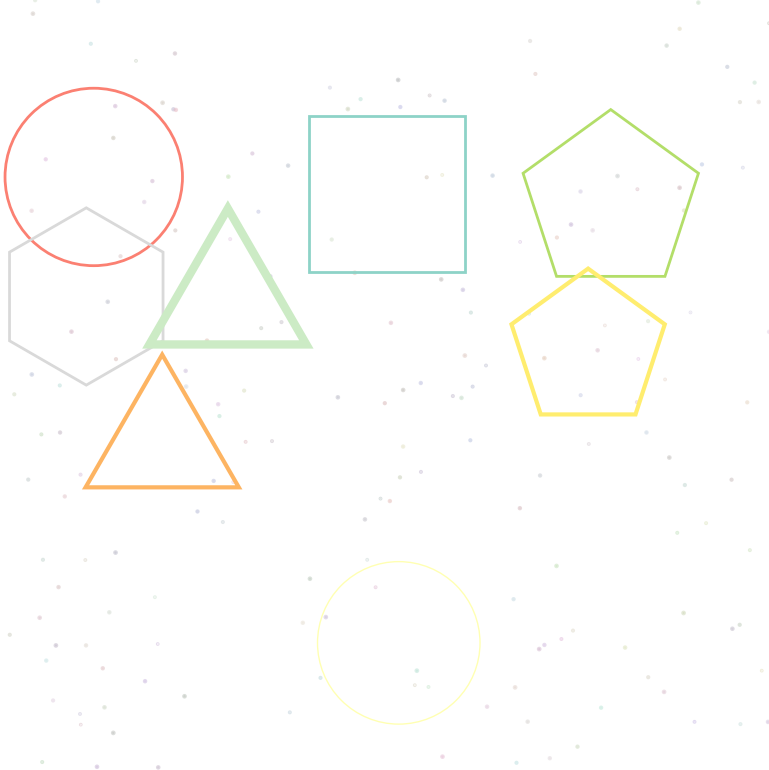[{"shape": "square", "thickness": 1, "radius": 0.51, "center": [0.503, 0.748]}, {"shape": "circle", "thickness": 0.5, "radius": 0.53, "center": [0.518, 0.165]}, {"shape": "circle", "thickness": 1, "radius": 0.58, "center": [0.122, 0.77]}, {"shape": "triangle", "thickness": 1.5, "radius": 0.57, "center": [0.211, 0.425]}, {"shape": "pentagon", "thickness": 1, "radius": 0.6, "center": [0.793, 0.738]}, {"shape": "hexagon", "thickness": 1, "radius": 0.58, "center": [0.112, 0.615]}, {"shape": "triangle", "thickness": 3, "radius": 0.59, "center": [0.296, 0.612]}, {"shape": "pentagon", "thickness": 1.5, "radius": 0.52, "center": [0.764, 0.546]}]